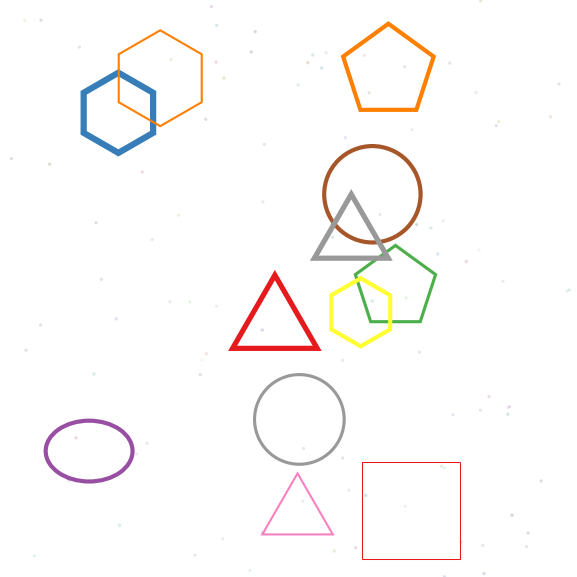[{"shape": "triangle", "thickness": 2.5, "radius": 0.42, "center": [0.476, 0.438]}, {"shape": "square", "thickness": 0.5, "radius": 0.42, "center": [0.712, 0.115]}, {"shape": "hexagon", "thickness": 3, "radius": 0.35, "center": [0.205, 0.804]}, {"shape": "pentagon", "thickness": 1.5, "radius": 0.37, "center": [0.685, 0.501]}, {"shape": "oval", "thickness": 2, "radius": 0.38, "center": [0.154, 0.218]}, {"shape": "pentagon", "thickness": 2, "radius": 0.41, "center": [0.673, 0.876]}, {"shape": "hexagon", "thickness": 1, "radius": 0.41, "center": [0.277, 0.864]}, {"shape": "hexagon", "thickness": 2, "radius": 0.29, "center": [0.625, 0.458]}, {"shape": "circle", "thickness": 2, "radius": 0.42, "center": [0.645, 0.663]}, {"shape": "triangle", "thickness": 1, "radius": 0.35, "center": [0.515, 0.109]}, {"shape": "triangle", "thickness": 2.5, "radius": 0.37, "center": [0.608, 0.589]}, {"shape": "circle", "thickness": 1.5, "radius": 0.39, "center": [0.518, 0.273]}]